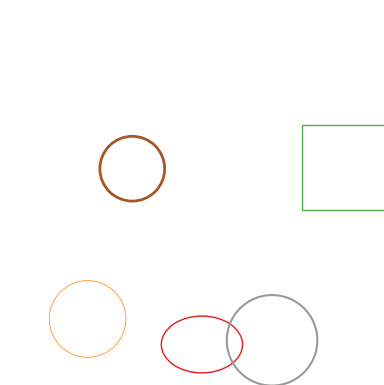[{"shape": "oval", "thickness": 1, "radius": 0.53, "center": [0.524, 0.105]}, {"shape": "square", "thickness": 1, "radius": 0.55, "center": [0.896, 0.565]}, {"shape": "circle", "thickness": 0.5, "radius": 0.5, "center": [0.227, 0.172]}, {"shape": "circle", "thickness": 2, "radius": 0.42, "center": [0.344, 0.562]}, {"shape": "circle", "thickness": 1.5, "radius": 0.59, "center": [0.707, 0.116]}]